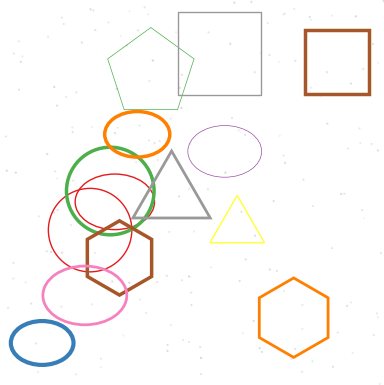[{"shape": "circle", "thickness": 1, "radius": 0.54, "center": [0.234, 0.402]}, {"shape": "oval", "thickness": 1, "radius": 0.52, "center": [0.298, 0.476]}, {"shape": "oval", "thickness": 3, "radius": 0.41, "center": [0.11, 0.109]}, {"shape": "pentagon", "thickness": 0.5, "radius": 0.59, "center": [0.392, 0.811]}, {"shape": "circle", "thickness": 2.5, "radius": 0.57, "center": [0.286, 0.504]}, {"shape": "oval", "thickness": 0.5, "radius": 0.48, "center": [0.584, 0.607]}, {"shape": "oval", "thickness": 2.5, "radius": 0.42, "center": [0.356, 0.651]}, {"shape": "hexagon", "thickness": 2, "radius": 0.52, "center": [0.763, 0.175]}, {"shape": "triangle", "thickness": 1, "radius": 0.41, "center": [0.616, 0.41]}, {"shape": "hexagon", "thickness": 2.5, "radius": 0.48, "center": [0.31, 0.33]}, {"shape": "square", "thickness": 2.5, "radius": 0.42, "center": [0.874, 0.839]}, {"shape": "oval", "thickness": 2, "radius": 0.54, "center": [0.22, 0.233]}, {"shape": "triangle", "thickness": 2, "radius": 0.58, "center": [0.446, 0.492]}, {"shape": "square", "thickness": 1, "radius": 0.54, "center": [0.57, 0.861]}]